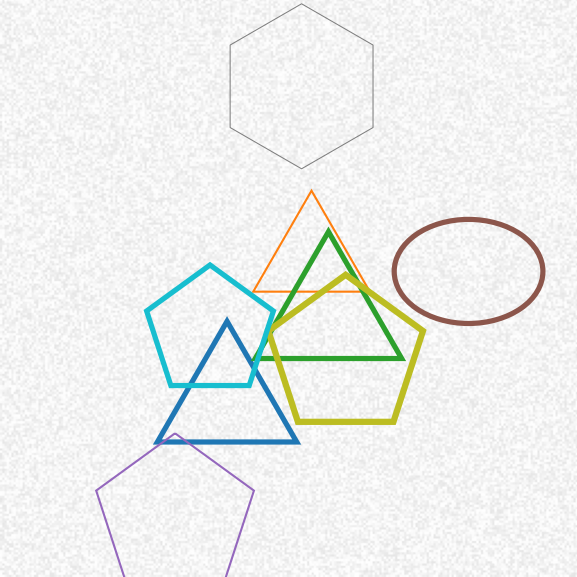[{"shape": "triangle", "thickness": 2.5, "radius": 0.7, "center": [0.393, 0.303]}, {"shape": "triangle", "thickness": 1, "radius": 0.58, "center": [0.539, 0.552]}, {"shape": "triangle", "thickness": 2.5, "radius": 0.73, "center": [0.569, 0.452]}, {"shape": "pentagon", "thickness": 1, "radius": 0.72, "center": [0.303, 0.105]}, {"shape": "oval", "thickness": 2.5, "radius": 0.64, "center": [0.811, 0.529]}, {"shape": "hexagon", "thickness": 0.5, "radius": 0.71, "center": [0.522, 0.85]}, {"shape": "pentagon", "thickness": 3, "radius": 0.7, "center": [0.599, 0.383]}, {"shape": "pentagon", "thickness": 2.5, "radius": 0.58, "center": [0.364, 0.425]}]